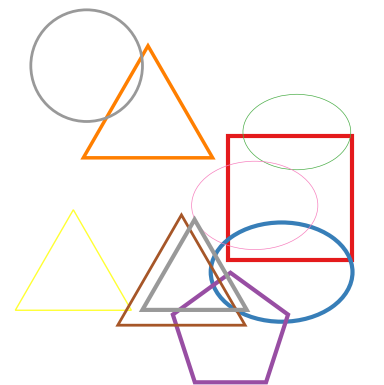[{"shape": "square", "thickness": 3, "radius": 0.81, "center": [0.752, 0.486]}, {"shape": "oval", "thickness": 3, "radius": 0.92, "center": [0.731, 0.293]}, {"shape": "oval", "thickness": 0.5, "radius": 0.7, "center": [0.771, 0.657]}, {"shape": "pentagon", "thickness": 3, "radius": 0.79, "center": [0.599, 0.134]}, {"shape": "triangle", "thickness": 2.5, "radius": 0.97, "center": [0.384, 0.687]}, {"shape": "triangle", "thickness": 1, "radius": 0.87, "center": [0.19, 0.281]}, {"shape": "triangle", "thickness": 2, "radius": 0.95, "center": [0.471, 0.251]}, {"shape": "oval", "thickness": 0.5, "radius": 0.82, "center": [0.662, 0.466]}, {"shape": "triangle", "thickness": 3, "radius": 0.78, "center": [0.505, 0.273]}, {"shape": "circle", "thickness": 2, "radius": 0.73, "center": [0.225, 0.829]}]